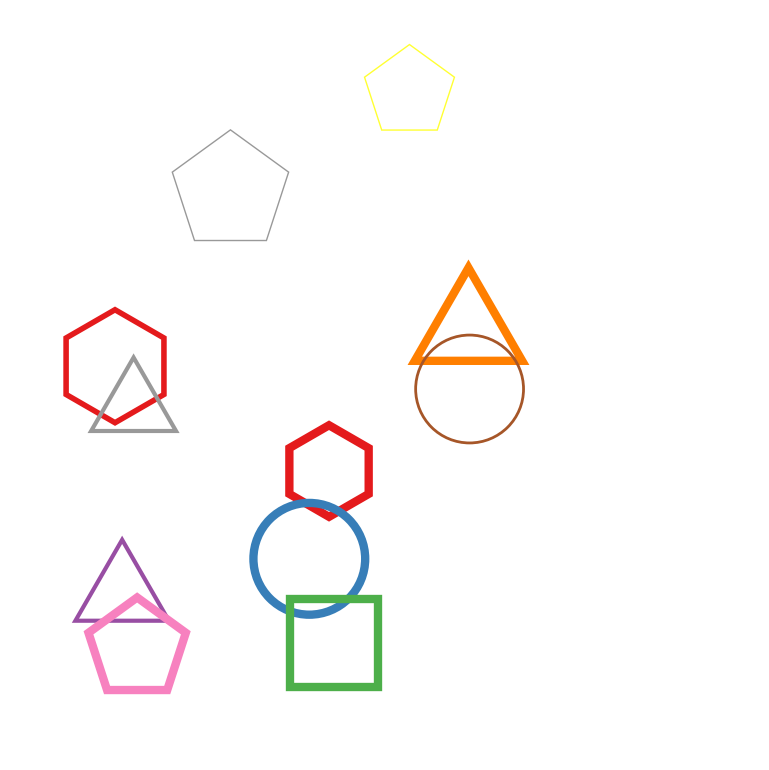[{"shape": "hexagon", "thickness": 2, "radius": 0.37, "center": [0.149, 0.524]}, {"shape": "hexagon", "thickness": 3, "radius": 0.3, "center": [0.427, 0.388]}, {"shape": "circle", "thickness": 3, "radius": 0.36, "center": [0.402, 0.274]}, {"shape": "square", "thickness": 3, "radius": 0.29, "center": [0.433, 0.165]}, {"shape": "triangle", "thickness": 1.5, "radius": 0.35, "center": [0.159, 0.229]}, {"shape": "triangle", "thickness": 3, "radius": 0.4, "center": [0.608, 0.572]}, {"shape": "pentagon", "thickness": 0.5, "radius": 0.31, "center": [0.532, 0.881]}, {"shape": "circle", "thickness": 1, "radius": 0.35, "center": [0.61, 0.495]}, {"shape": "pentagon", "thickness": 3, "radius": 0.33, "center": [0.178, 0.158]}, {"shape": "pentagon", "thickness": 0.5, "radius": 0.4, "center": [0.299, 0.752]}, {"shape": "triangle", "thickness": 1.5, "radius": 0.32, "center": [0.173, 0.472]}]